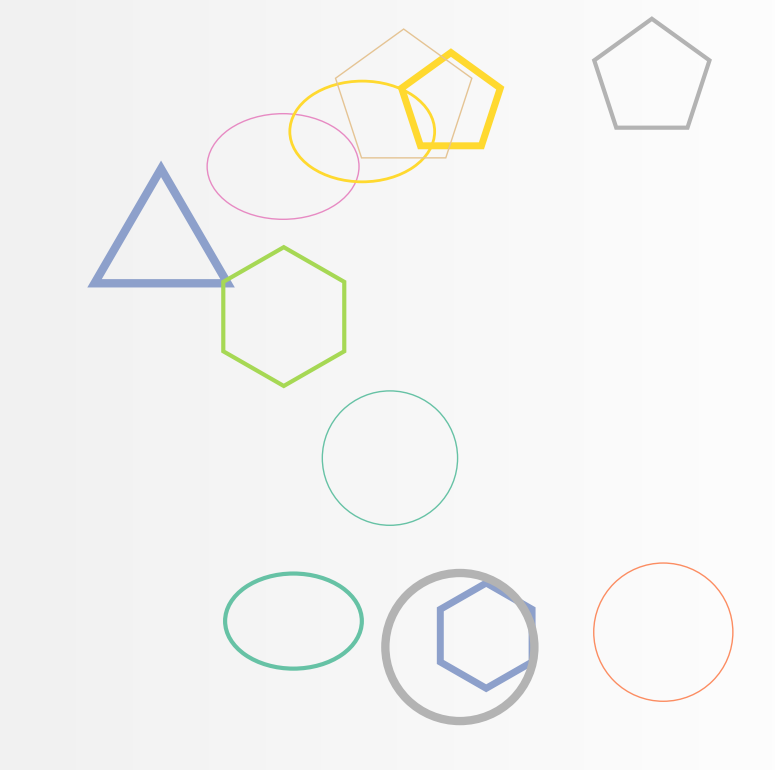[{"shape": "oval", "thickness": 1.5, "radius": 0.44, "center": [0.379, 0.193]}, {"shape": "circle", "thickness": 0.5, "radius": 0.44, "center": [0.503, 0.405]}, {"shape": "circle", "thickness": 0.5, "radius": 0.45, "center": [0.856, 0.179]}, {"shape": "triangle", "thickness": 3, "radius": 0.5, "center": [0.208, 0.682]}, {"shape": "hexagon", "thickness": 2.5, "radius": 0.34, "center": [0.627, 0.174]}, {"shape": "oval", "thickness": 0.5, "radius": 0.49, "center": [0.365, 0.784]}, {"shape": "hexagon", "thickness": 1.5, "radius": 0.45, "center": [0.366, 0.589]}, {"shape": "oval", "thickness": 1, "radius": 0.47, "center": [0.467, 0.829]}, {"shape": "pentagon", "thickness": 2.5, "radius": 0.33, "center": [0.582, 0.865]}, {"shape": "pentagon", "thickness": 0.5, "radius": 0.46, "center": [0.521, 0.87]}, {"shape": "pentagon", "thickness": 1.5, "radius": 0.39, "center": [0.841, 0.897]}, {"shape": "circle", "thickness": 3, "radius": 0.48, "center": [0.593, 0.16]}]